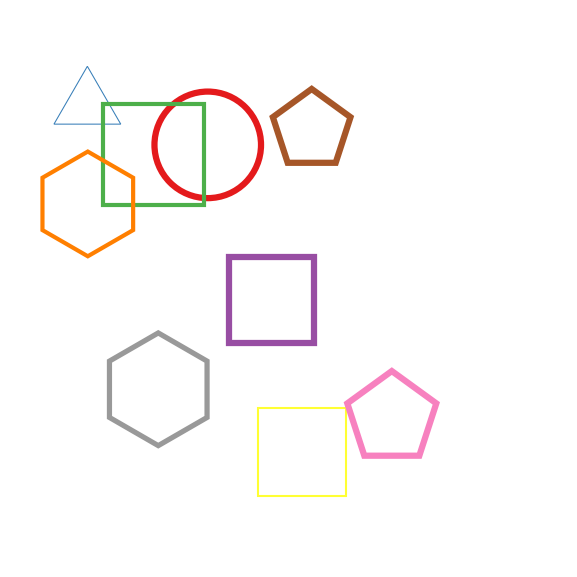[{"shape": "circle", "thickness": 3, "radius": 0.46, "center": [0.36, 0.748]}, {"shape": "triangle", "thickness": 0.5, "radius": 0.33, "center": [0.151, 0.818]}, {"shape": "square", "thickness": 2, "radius": 0.44, "center": [0.265, 0.732]}, {"shape": "square", "thickness": 3, "radius": 0.37, "center": [0.47, 0.48]}, {"shape": "hexagon", "thickness": 2, "radius": 0.45, "center": [0.152, 0.646]}, {"shape": "square", "thickness": 1, "radius": 0.38, "center": [0.523, 0.217]}, {"shape": "pentagon", "thickness": 3, "radius": 0.35, "center": [0.54, 0.774]}, {"shape": "pentagon", "thickness": 3, "radius": 0.41, "center": [0.678, 0.276]}, {"shape": "hexagon", "thickness": 2.5, "radius": 0.49, "center": [0.274, 0.325]}]